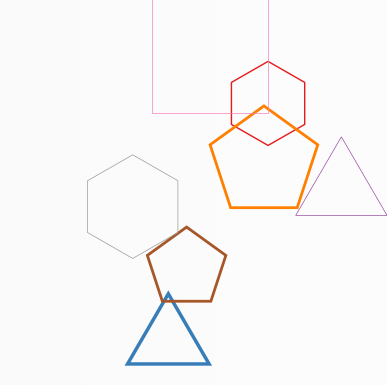[{"shape": "hexagon", "thickness": 1, "radius": 0.55, "center": [0.692, 0.731]}, {"shape": "triangle", "thickness": 2.5, "radius": 0.61, "center": [0.434, 0.115]}, {"shape": "triangle", "thickness": 0.5, "radius": 0.68, "center": [0.881, 0.508]}, {"shape": "pentagon", "thickness": 2, "radius": 0.73, "center": [0.681, 0.579]}, {"shape": "pentagon", "thickness": 2, "radius": 0.53, "center": [0.482, 0.304]}, {"shape": "square", "thickness": 0.5, "radius": 0.75, "center": [0.543, 0.856]}, {"shape": "hexagon", "thickness": 0.5, "radius": 0.67, "center": [0.343, 0.463]}]